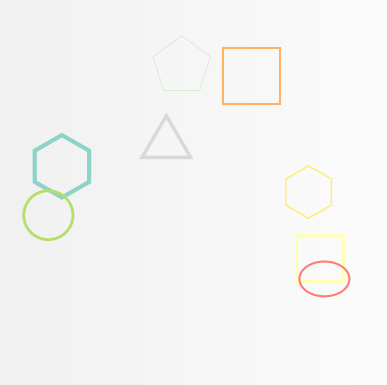[{"shape": "hexagon", "thickness": 3, "radius": 0.41, "center": [0.16, 0.568]}, {"shape": "square", "thickness": 2, "radius": 0.3, "center": [0.825, 0.33]}, {"shape": "oval", "thickness": 1.5, "radius": 0.32, "center": [0.837, 0.276]}, {"shape": "square", "thickness": 1.5, "radius": 0.37, "center": [0.649, 0.803]}, {"shape": "circle", "thickness": 2, "radius": 0.32, "center": [0.125, 0.441]}, {"shape": "triangle", "thickness": 2.5, "radius": 0.36, "center": [0.429, 0.627]}, {"shape": "pentagon", "thickness": 0.5, "radius": 0.39, "center": [0.469, 0.828]}, {"shape": "hexagon", "thickness": 1, "radius": 0.34, "center": [0.796, 0.501]}]